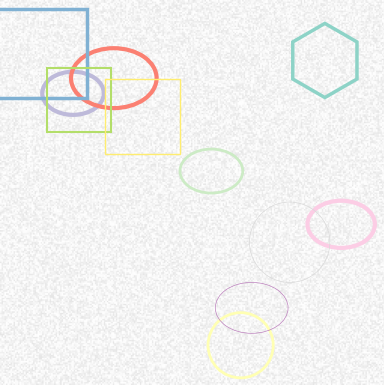[{"shape": "hexagon", "thickness": 2.5, "radius": 0.48, "center": [0.844, 0.843]}, {"shape": "circle", "thickness": 2, "radius": 0.42, "center": [0.625, 0.103]}, {"shape": "oval", "thickness": 3, "radius": 0.4, "center": [0.19, 0.758]}, {"shape": "oval", "thickness": 3, "radius": 0.56, "center": [0.296, 0.797]}, {"shape": "square", "thickness": 2.5, "radius": 0.58, "center": [0.111, 0.862]}, {"shape": "square", "thickness": 1.5, "radius": 0.42, "center": [0.205, 0.741]}, {"shape": "oval", "thickness": 3, "radius": 0.44, "center": [0.886, 0.417]}, {"shape": "circle", "thickness": 0.5, "radius": 0.52, "center": [0.752, 0.371]}, {"shape": "oval", "thickness": 0.5, "radius": 0.47, "center": [0.654, 0.2]}, {"shape": "oval", "thickness": 2, "radius": 0.41, "center": [0.549, 0.556]}, {"shape": "square", "thickness": 1, "radius": 0.49, "center": [0.37, 0.697]}]